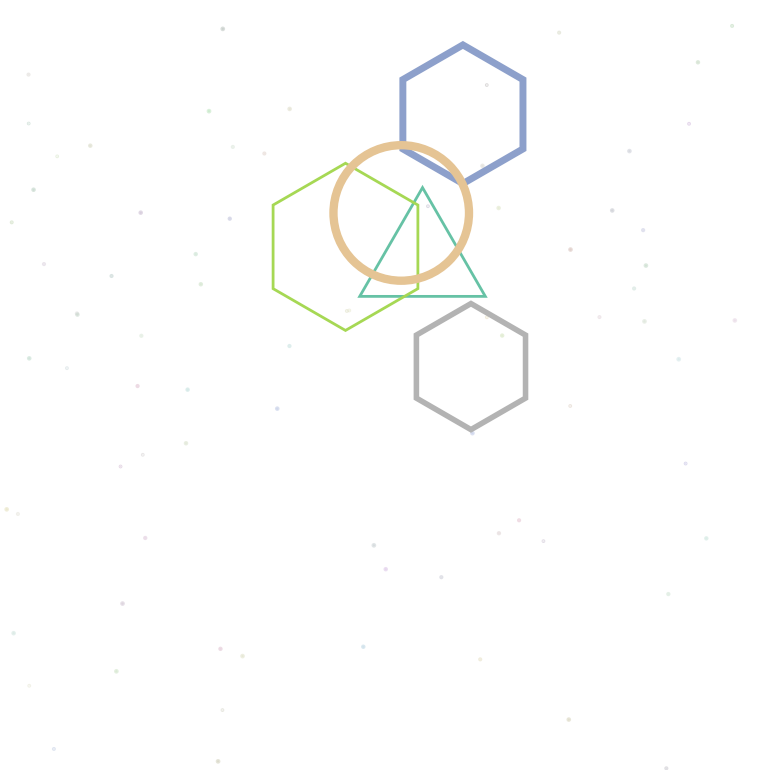[{"shape": "triangle", "thickness": 1, "radius": 0.47, "center": [0.549, 0.662]}, {"shape": "hexagon", "thickness": 2.5, "radius": 0.45, "center": [0.601, 0.852]}, {"shape": "hexagon", "thickness": 1, "radius": 0.54, "center": [0.449, 0.679]}, {"shape": "circle", "thickness": 3, "radius": 0.44, "center": [0.521, 0.723]}, {"shape": "hexagon", "thickness": 2, "radius": 0.41, "center": [0.612, 0.524]}]